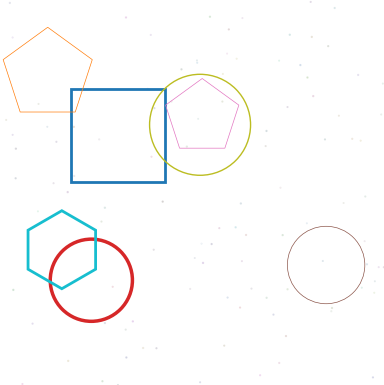[{"shape": "square", "thickness": 2, "radius": 0.61, "center": [0.307, 0.648]}, {"shape": "pentagon", "thickness": 0.5, "radius": 0.61, "center": [0.124, 0.807]}, {"shape": "circle", "thickness": 2.5, "radius": 0.53, "center": [0.237, 0.272]}, {"shape": "circle", "thickness": 0.5, "radius": 0.5, "center": [0.847, 0.312]}, {"shape": "pentagon", "thickness": 0.5, "radius": 0.5, "center": [0.525, 0.696]}, {"shape": "circle", "thickness": 1, "radius": 0.66, "center": [0.52, 0.676]}, {"shape": "hexagon", "thickness": 2, "radius": 0.51, "center": [0.161, 0.351]}]